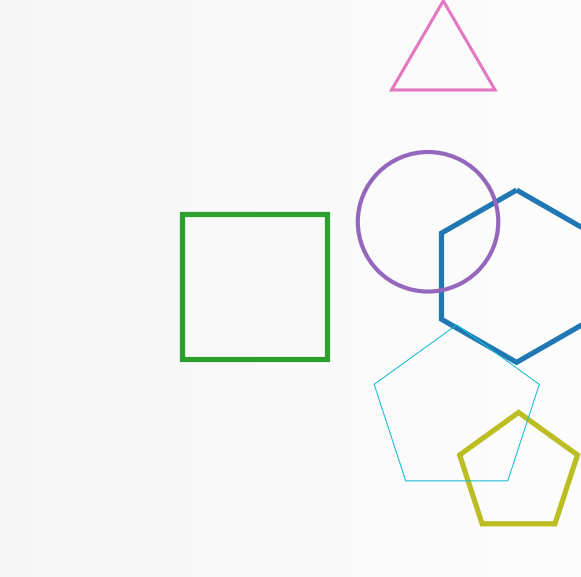[{"shape": "hexagon", "thickness": 2.5, "radius": 0.75, "center": [0.889, 0.521]}, {"shape": "square", "thickness": 2.5, "radius": 0.63, "center": [0.438, 0.503]}, {"shape": "circle", "thickness": 2, "radius": 0.6, "center": [0.736, 0.615]}, {"shape": "triangle", "thickness": 1.5, "radius": 0.51, "center": [0.763, 0.895]}, {"shape": "pentagon", "thickness": 2.5, "radius": 0.53, "center": [0.892, 0.178]}, {"shape": "pentagon", "thickness": 0.5, "radius": 0.75, "center": [0.786, 0.287]}]